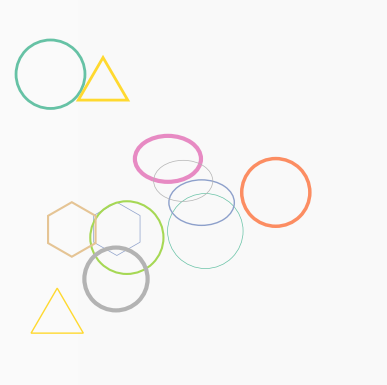[{"shape": "circle", "thickness": 0.5, "radius": 0.49, "center": [0.53, 0.4]}, {"shape": "circle", "thickness": 2, "radius": 0.44, "center": [0.13, 0.807]}, {"shape": "circle", "thickness": 2.5, "radius": 0.44, "center": [0.712, 0.5]}, {"shape": "hexagon", "thickness": 0.5, "radius": 0.35, "center": [0.302, 0.406]}, {"shape": "oval", "thickness": 1, "radius": 0.42, "center": [0.52, 0.474]}, {"shape": "oval", "thickness": 3, "radius": 0.43, "center": [0.433, 0.587]}, {"shape": "circle", "thickness": 1.5, "radius": 0.47, "center": [0.327, 0.383]}, {"shape": "triangle", "thickness": 2, "radius": 0.37, "center": [0.266, 0.777]}, {"shape": "triangle", "thickness": 1, "radius": 0.39, "center": [0.148, 0.174]}, {"shape": "hexagon", "thickness": 1.5, "radius": 0.35, "center": [0.185, 0.404]}, {"shape": "oval", "thickness": 0.5, "radius": 0.38, "center": [0.473, 0.53]}, {"shape": "circle", "thickness": 3, "radius": 0.41, "center": [0.299, 0.275]}]